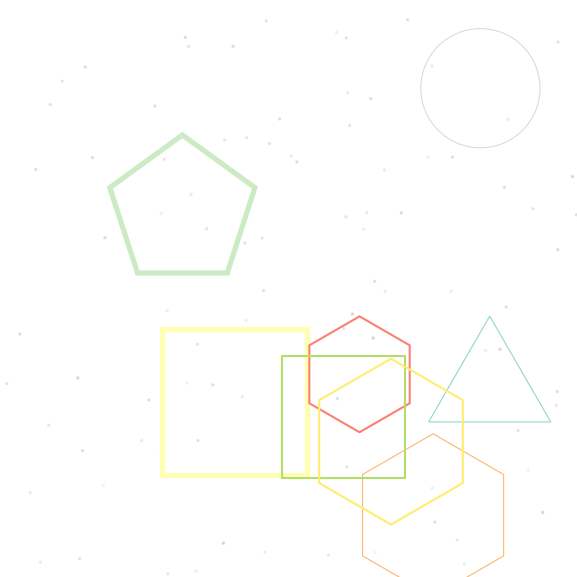[{"shape": "triangle", "thickness": 0.5, "radius": 0.61, "center": [0.848, 0.33]}, {"shape": "square", "thickness": 2.5, "radius": 0.63, "center": [0.406, 0.303]}, {"shape": "hexagon", "thickness": 1, "radius": 0.5, "center": [0.623, 0.351]}, {"shape": "hexagon", "thickness": 0.5, "radius": 0.71, "center": [0.75, 0.107]}, {"shape": "square", "thickness": 1, "radius": 0.53, "center": [0.595, 0.277]}, {"shape": "circle", "thickness": 0.5, "radius": 0.52, "center": [0.832, 0.846]}, {"shape": "pentagon", "thickness": 2.5, "radius": 0.66, "center": [0.316, 0.633]}, {"shape": "hexagon", "thickness": 1, "radius": 0.72, "center": [0.677, 0.234]}]